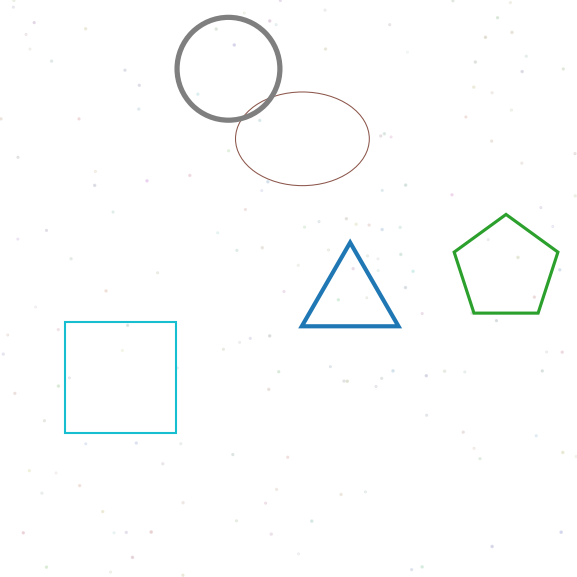[{"shape": "triangle", "thickness": 2, "radius": 0.48, "center": [0.606, 0.482]}, {"shape": "pentagon", "thickness": 1.5, "radius": 0.47, "center": [0.876, 0.533]}, {"shape": "oval", "thickness": 0.5, "radius": 0.58, "center": [0.524, 0.759]}, {"shape": "circle", "thickness": 2.5, "radius": 0.45, "center": [0.396, 0.88]}, {"shape": "square", "thickness": 1, "radius": 0.48, "center": [0.208, 0.346]}]